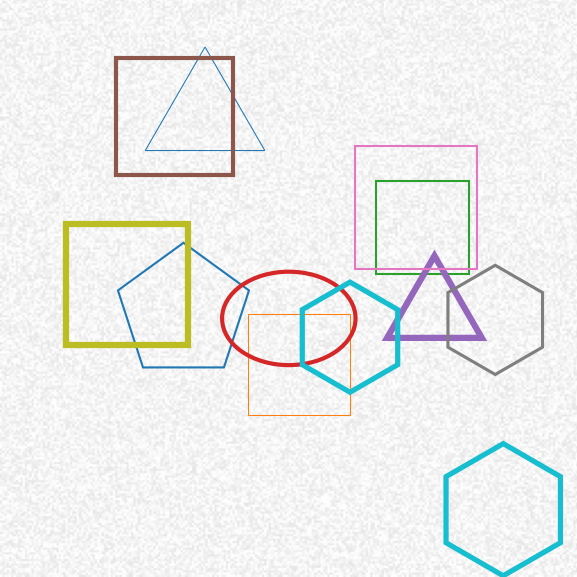[{"shape": "triangle", "thickness": 0.5, "radius": 0.6, "center": [0.355, 0.798]}, {"shape": "pentagon", "thickness": 1, "radius": 0.6, "center": [0.318, 0.459]}, {"shape": "square", "thickness": 0.5, "radius": 0.44, "center": [0.518, 0.368]}, {"shape": "square", "thickness": 1, "radius": 0.4, "center": [0.732, 0.606]}, {"shape": "oval", "thickness": 2, "radius": 0.58, "center": [0.5, 0.448]}, {"shape": "triangle", "thickness": 3, "radius": 0.47, "center": [0.752, 0.461]}, {"shape": "square", "thickness": 2, "radius": 0.51, "center": [0.302, 0.797]}, {"shape": "square", "thickness": 1, "radius": 0.53, "center": [0.72, 0.64]}, {"shape": "hexagon", "thickness": 1.5, "radius": 0.47, "center": [0.858, 0.445]}, {"shape": "square", "thickness": 3, "radius": 0.53, "center": [0.22, 0.506]}, {"shape": "hexagon", "thickness": 2.5, "radius": 0.57, "center": [0.871, 0.117]}, {"shape": "hexagon", "thickness": 2.5, "radius": 0.48, "center": [0.606, 0.415]}]